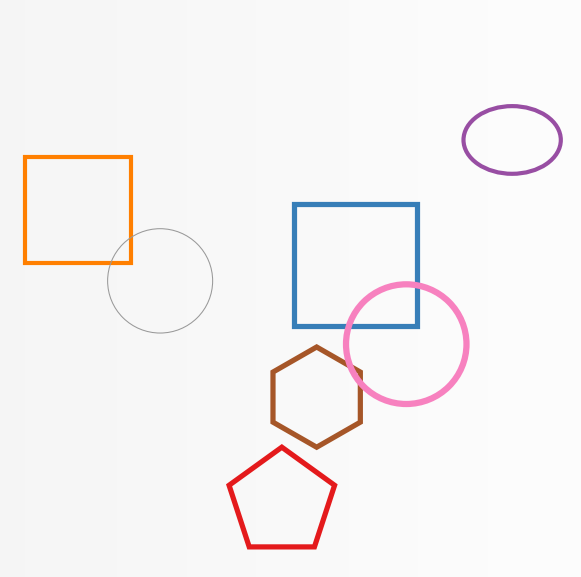[{"shape": "pentagon", "thickness": 2.5, "radius": 0.48, "center": [0.485, 0.129]}, {"shape": "square", "thickness": 2.5, "radius": 0.53, "center": [0.611, 0.541]}, {"shape": "oval", "thickness": 2, "radius": 0.42, "center": [0.881, 0.757]}, {"shape": "square", "thickness": 2, "radius": 0.46, "center": [0.134, 0.635]}, {"shape": "hexagon", "thickness": 2.5, "radius": 0.43, "center": [0.545, 0.312]}, {"shape": "circle", "thickness": 3, "radius": 0.52, "center": [0.699, 0.403]}, {"shape": "circle", "thickness": 0.5, "radius": 0.45, "center": [0.275, 0.513]}]